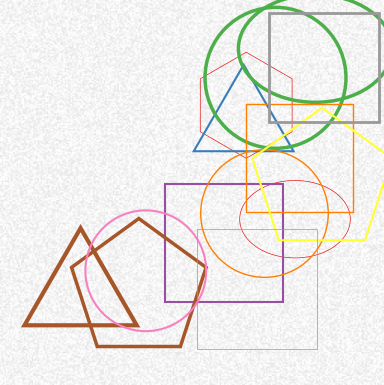[{"shape": "oval", "thickness": 0.5, "radius": 0.72, "center": [0.766, 0.431]}, {"shape": "hexagon", "thickness": 0.5, "radius": 0.69, "center": [0.639, 0.727]}, {"shape": "triangle", "thickness": 1.5, "radius": 0.75, "center": [0.633, 0.682]}, {"shape": "oval", "thickness": 2.5, "radius": 1.0, "center": [0.819, 0.874]}, {"shape": "circle", "thickness": 2.5, "radius": 0.92, "center": [0.716, 0.798]}, {"shape": "square", "thickness": 1.5, "radius": 0.77, "center": [0.582, 0.369]}, {"shape": "square", "thickness": 1, "radius": 0.7, "center": [0.778, 0.589]}, {"shape": "circle", "thickness": 1, "radius": 0.83, "center": [0.687, 0.445]}, {"shape": "pentagon", "thickness": 1.5, "radius": 0.95, "center": [0.836, 0.53]}, {"shape": "triangle", "thickness": 3, "radius": 0.84, "center": [0.209, 0.239]}, {"shape": "pentagon", "thickness": 2.5, "radius": 0.92, "center": [0.361, 0.249]}, {"shape": "circle", "thickness": 1.5, "radius": 0.78, "center": [0.379, 0.297]}, {"shape": "square", "thickness": 2, "radius": 0.71, "center": [0.842, 0.824]}, {"shape": "square", "thickness": 0.5, "radius": 0.78, "center": [0.668, 0.25]}]